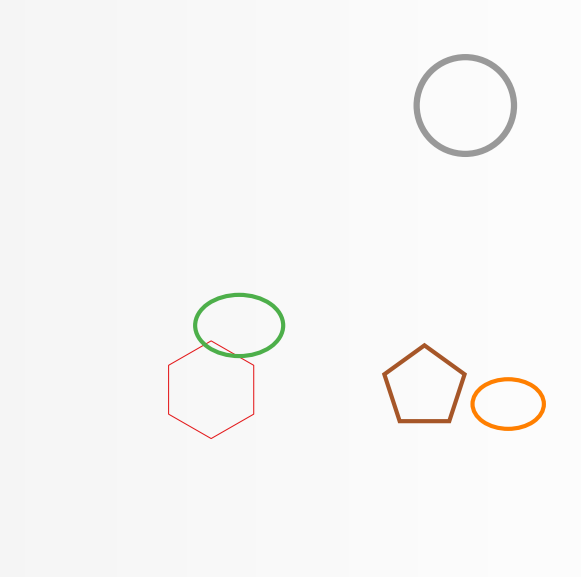[{"shape": "hexagon", "thickness": 0.5, "radius": 0.42, "center": [0.363, 0.324]}, {"shape": "oval", "thickness": 2, "radius": 0.38, "center": [0.411, 0.436]}, {"shape": "oval", "thickness": 2, "radius": 0.31, "center": [0.874, 0.299]}, {"shape": "pentagon", "thickness": 2, "radius": 0.36, "center": [0.73, 0.329]}, {"shape": "circle", "thickness": 3, "radius": 0.42, "center": [0.801, 0.816]}]